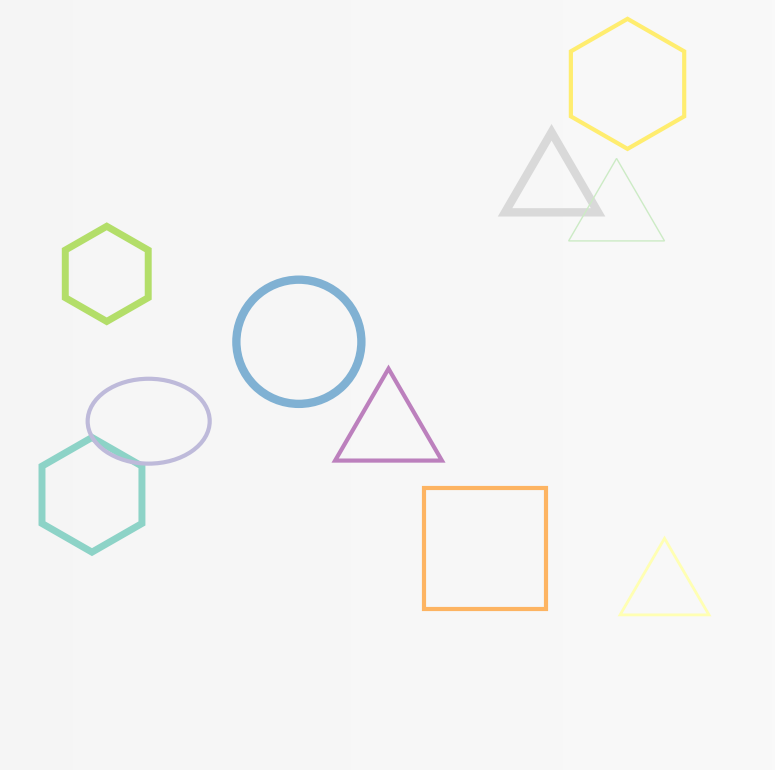[{"shape": "hexagon", "thickness": 2.5, "radius": 0.37, "center": [0.119, 0.357]}, {"shape": "triangle", "thickness": 1, "radius": 0.33, "center": [0.857, 0.235]}, {"shape": "oval", "thickness": 1.5, "radius": 0.39, "center": [0.192, 0.453]}, {"shape": "circle", "thickness": 3, "radius": 0.4, "center": [0.386, 0.556]}, {"shape": "square", "thickness": 1.5, "radius": 0.39, "center": [0.626, 0.288]}, {"shape": "hexagon", "thickness": 2.5, "radius": 0.31, "center": [0.138, 0.644]}, {"shape": "triangle", "thickness": 3, "radius": 0.35, "center": [0.712, 0.759]}, {"shape": "triangle", "thickness": 1.5, "radius": 0.4, "center": [0.501, 0.442]}, {"shape": "triangle", "thickness": 0.5, "radius": 0.36, "center": [0.796, 0.723]}, {"shape": "hexagon", "thickness": 1.5, "radius": 0.42, "center": [0.81, 0.891]}]